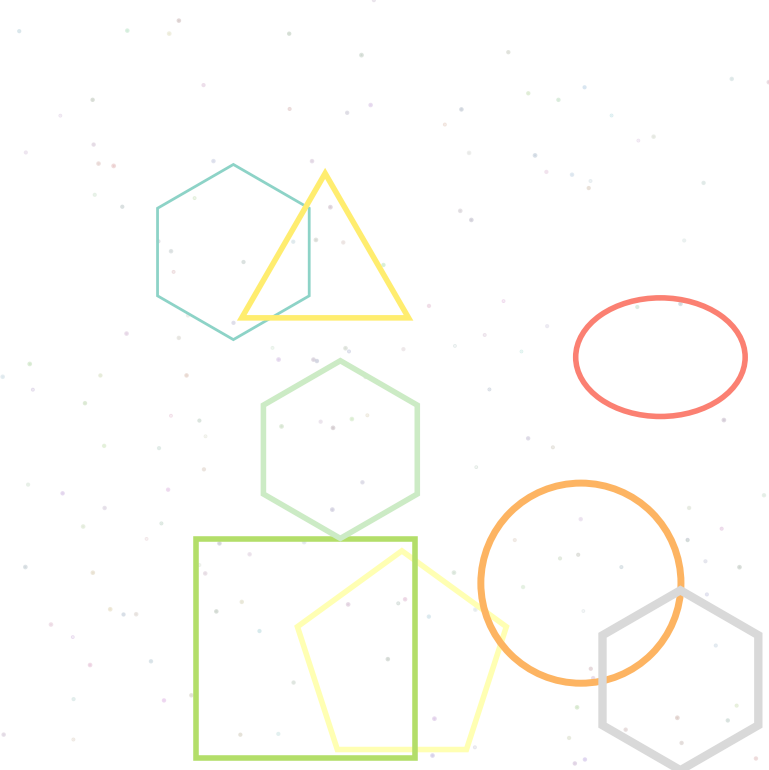[{"shape": "hexagon", "thickness": 1, "radius": 0.57, "center": [0.303, 0.673]}, {"shape": "pentagon", "thickness": 2, "radius": 0.71, "center": [0.522, 0.142]}, {"shape": "oval", "thickness": 2, "radius": 0.55, "center": [0.858, 0.536]}, {"shape": "circle", "thickness": 2.5, "radius": 0.65, "center": [0.754, 0.243]}, {"shape": "square", "thickness": 2, "radius": 0.71, "center": [0.397, 0.157]}, {"shape": "hexagon", "thickness": 3, "radius": 0.58, "center": [0.884, 0.117]}, {"shape": "hexagon", "thickness": 2, "radius": 0.58, "center": [0.442, 0.416]}, {"shape": "triangle", "thickness": 2, "radius": 0.63, "center": [0.422, 0.65]}]